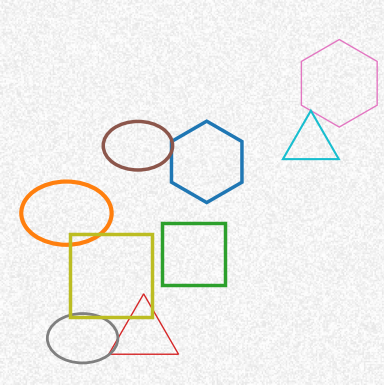[{"shape": "hexagon", "thickness": 2.5, "radius": 0.53, "center": [0.537, 0.58]}, {"shape": "oval", "thickness": 3, "radius": 0.59, "center": [0.173, 0.446]}, {"shape": "square", "thickness": 2.5, "radius": 0.4, "center": [0.502, 0.34]}, {"shape": "triangle", "thickness": 1, "radius": 0.52, "center": [0.373, 0.132]}, {"shape": "oval", "thickness": 2.5, "radius": 0.45, "center": [0.358, 0.622]}, {"shape": "hexagon", "thickness": 1, "radius": 0.57, "center": [0.881, 0.784]}, {"shape": "oval", "thickness": 2, "radius": 0.46, "center": [0.215, 0.121]}, {"shape": "square", "thickness": 2.5, "radius": 0.53, "center": [0.288, 0.284]}, {"shape": "triangle", "thickness": 1.5, "radius": 0.42, "center": [0.807, 0.629]}]